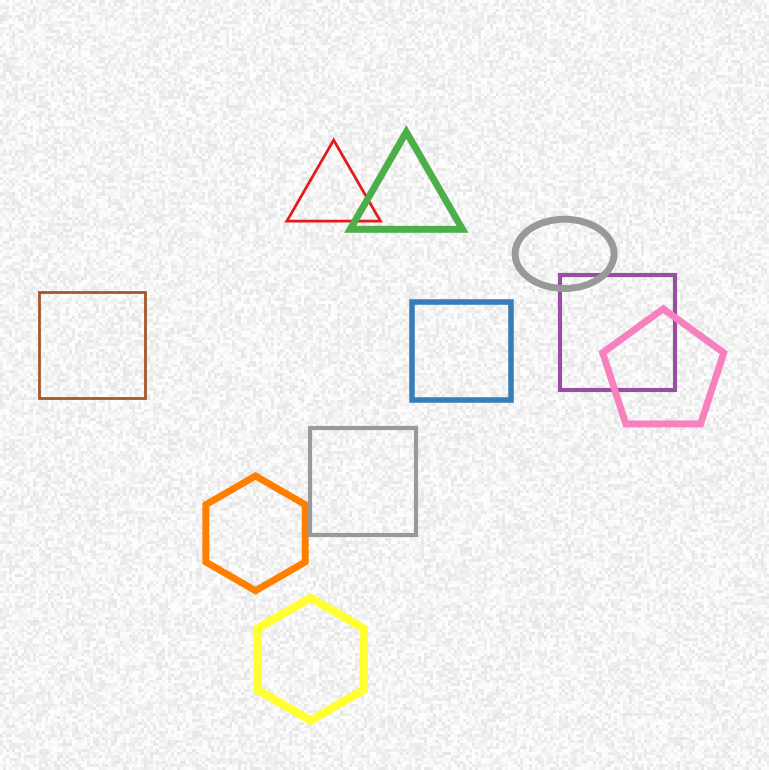[{"shape": "triangle", "thickness": 1, "radius": 0.35, "center": [0.433, 0.748]}, {"shape": "square", "thickness": 2, "radius": 0.32, "center": [0.599, 0.544]}, {"shape": "triangle", "thickness": 2.5, "radius": 0.42, "center": [0.528, 0.744]}, {"shape": "square", "thickness": 1.5, "radius": 0.38, "center": [0.802, 0.568]}, {"shape": "hexagon", "thickness": 2.5, "radius": 0.37, "center": [0.332, 0.307]}, {"shape": "hexagon", "thickness": 3, "radius": 0.4, "center": [0.403, 0.144]}, {"shape": "square", "thickness": 1, "radius": 0.34, "center": [0.119, 0.552]}, {"shape": "pentagon", "thickness": 2.5, "radius": 0.41, "center": [0.861, 0.516]}, {"shape": "oval", "thickness": 2.5, "radius": 0.32, "center": [0.733, 0.67]}, {"shape": "square", "thickness": 1.5, "radius": 0.35, "center": [0.471, 0.374]}]